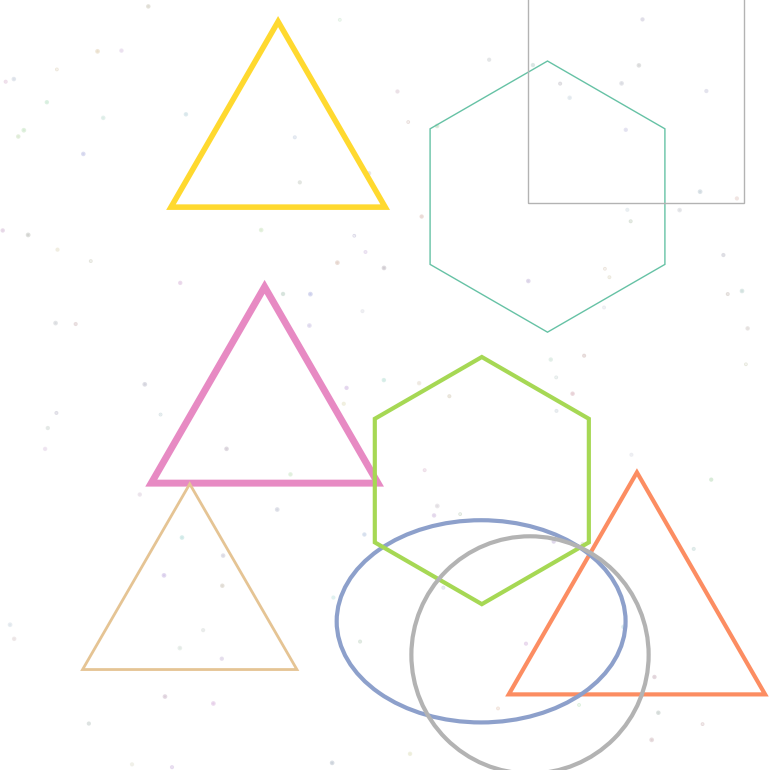[{"shape": "hexagon", "thickness": 0.5, "radius": 0.88, "center": [0.711, 0.745]}, {"shape": "triangle", "thickness": 1.5, "radius": 0.96, "center": [0.827, 0.194]}, {"shape": "oval", "thickness": 1.5, "radius": 0.94, "center": [0.625, 0.193]}, {"shape": "triangle", "thickness": 2.5, "radius": 0.85, "center": [0.344, 0.458]}, {"shape": "hexagon", "thickness": 1.5, "radius": 0.8, "center": [0.626, 0.376]}, {"shape": "triangle", "thickness": 2, "radius": 0.8, "center": [0.361, 0.811]}, {"shape": "triangle", "thickness": 1, "radius": 0.8, "center": [0.246, 0.211]}, {"shape": "circle", "thickness": 1.5, "radius": 0.77, "center": [0.688, 0.149]}, {"shape": "square", "thickness": 0.5, "radius": 0.7, "center": [0.827, 0.877]}]